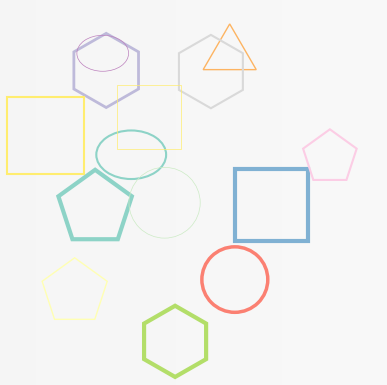[{"shape": "oval", "thickness": 1.5, "radius": 0.45, "center": [0.339, 0.598]}, {"shape": "pentagon", "thickness": 3, "radius": 0.5, "center": [0.245, 0.459]}, {"shape": "pentagon", "thickness": 1, "radius": 0.44, "center": [0.193, 0.242]}, {"shape": "hexagon", "thickness": 2, "radius": 0.48, "center": [0.274, 0.817]}, {"shape": "circle", "thickness": 2.5, "radius": 0.43, "center": [0.606, 0.274]}, {"shape": "square", "thickness": 3, "radius": 0.47, "center": [0.701, 0.468]}, {"shape": "triangle", "thickness": 1, "radius": 0.4, "center": [0.593, 0.859]}, {"shape": "hexagon", "thickness": 3, "radius": 0.46, "center": [0.452, 0.113]}, {"shape": "pentagon", "thickness": 1.5, "radius": 0.36, "center": [0.851, 0.591]}, {"shape": "hexagon", "thickness": 1.5, "radius": 0.48, "center": [0.544, 0.814]}, {"shape": "oval", "thickness": 0.5, "radius": 0.33, "center": [0.265, 0.862]}, {"shape": "circle", "thickness": 0.5, "radius": 0.46, "center": [0.425, 0.473]}, {"shape": "square", "thickness": 1.5, "radius": 0.5, "center": [0.118, 0.648]}, {"shape": "square", "thickness": 0.5, "radius": 0.41, "center": [0.383, 0.697]}]